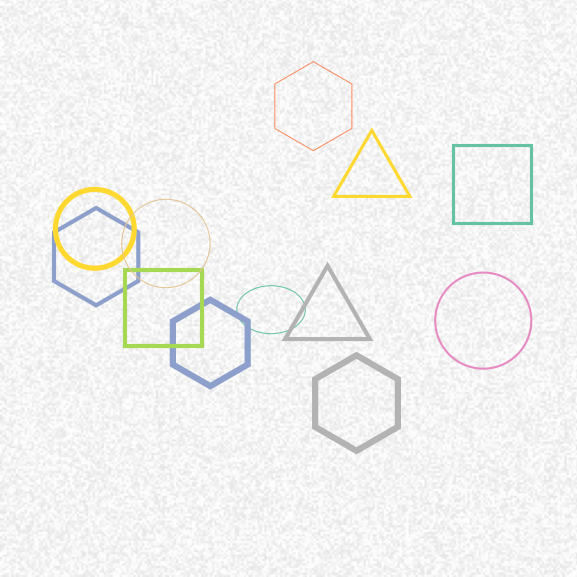[{"shape": "oval", "thickness": 0.5, "radius": 0.3, "center": [0.469, 0.463]}, {"shape": "square", "thickness": 1.5, "radius": 0.34, "center": [0.852, 0.681]}, {"shape": "hexagon", "thickness": 0.5, "radius": 0.39, "center": [0.543, 0.815]}, {"shape": "hexagon", "thickness": 2, "radius": 0.42, "center": [0.167, 0.555]}, {"shape": "hexagon", "thickness": 3, "radius": 0.37, "center": [0.364, 0.405]}, {"shape": "circle", "thickness": 1, "radius": 0.42, "center": [0.837, 0.444]}, {"shape": "square", "thickness": 2, "radius": 0.33, "center": [0.283, 0.466]}, {"shape": "circle", "thickness": 2.5, "radius": 0.34, "center": [0.164, 0.603]}, {"shape": "triangle", "thickness": 1.5, "radius": 0.38, "center": [0.644, 0.697]}, {"shape": "circle", "thickness": 0.5, "radius": 0.38, "center": [0.287, 0.578]}, {"shape": "hexagon", "thickness": 3, "radius": 0.41, "center": [0.617, 0.301]}, {"shape": "triangle", "thickness": 2, "radius": 0.42, "center": [0.567, 0.454]}]